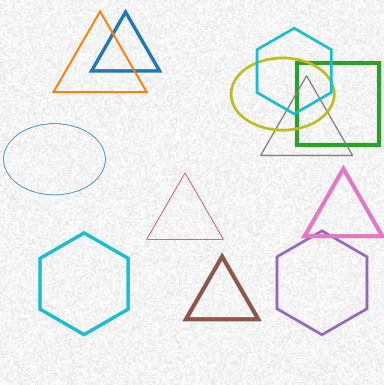[{"shape": "triangle", "thickness": 2.5, "radius": 0.51, "center": [0.326, 0.867]}, {"shape": "oval", "thickness": 0.5, "radius": 0.66, "center": [0.141, 0.586]}, {"shape": "triangle", "thickness": 1.5, "radius": 0.7, "center": [0.26, 0.831]}, {"shape": "square", "thickness": 3, "radius": 0.53, "center": [0.879, 0.731]}, {"shape": "triangle", "thickness": 0.5, "radius": 0.58, "center": [0.481, 0.436]}, {"shape": "hexagon", "thickness": 2, "radius": 0.67, "center": [0.836, 0.266]}, {"shape": "triangle", "thickness": 3, "radius": 0.54, "center": [0.577, 0.225]}, {"shape": "triangle", "thickness": 3, "radius": 0.58, "center": [0.892, 0.445]}, {"shape": "triangle", "thickness": 1, "radius": 0.69, "center": [0.796, 0.665]}, {"shape": "oval", "thickness": 2, "radius": 0.67, "center": [0.734, 0.756]}, {"shape": "hexagon", "thickness": 2, "radius": 0.56, "center": [0.764, 0.815]}, {"shape": "hexagon", "thickness": 2.5, "radius": 0.66, "center": [0.218, 0.263]}]